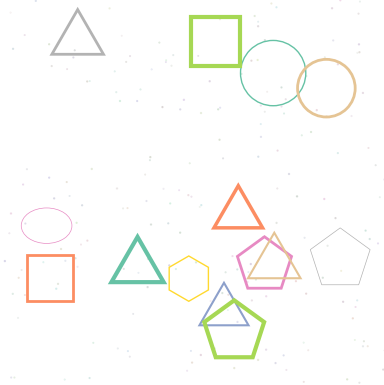[{"shape": "triangle", "thickness": 3, "radius": 0.39, "center": [0.357, 0.306]}, {"shape": "circle", "thickness": 1, "radius": 0.42, "center": [0.709, 0.81]}, {"shape": "triangle", "thickness": 2.5, "radius": 0.36, "center": [0.619, 0.445]}, {"shape": "square", "thickness": 2, "radius": 0.3, "center": [0.13, 0.278]}, {"shape": "triangle", "thickness": 1.5, "radius": 0.37, "center": [0.582, 0.192]}, {"shape": "oval", "thickness": 0.5, "radius": 0.33, "center": [0.121, 0.414]}, {"shape": "pentagon", "thickness": 2, "radius": 0.37, "center": [0.687, 0.311]}, {"shape": "square", "thickness": 3, "radius": 0.32, "center": [0.56, 0.893]}, {"shape": "pentagon", "thickness": 3, "radius": 0.41, "center": [0.608, 0.138]}, {"shape": "hexagon", "thickness": 1, "radius": 0.29, "center": [0.49, 0.276]}, {"shape": "triangle", "thickness": 1.5, "radius": 0.39, "center": [0.712, 0.317]}, {"shape": "circle", "thickness": 2, "radius": 0.37, "center": [0.848, 0.771]}, {"shape": "triangle", "thickness": 2, "radius": 0.39, "center": [0.202, 0.898]}, {"shape": "pentagon", "thickness": 0.5, "radius": 0.41, "center": [0.884, 0.326]}]